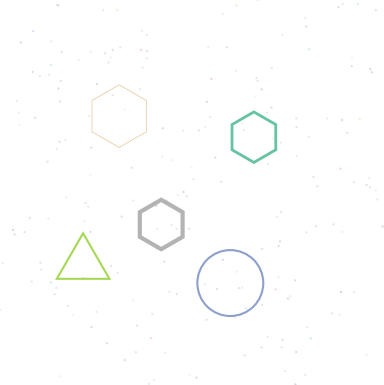[{"shape": "hexagon", "thickness": 2, "radius": 0.33, "center": [0.659, 0.644]}, {"shape": "circle", "thickness": 1.5, "radius": 0.43, "center": [0.598, 0.265]}, {"shape": "triangle", "thickness": 1.5, "radius": 0.39, "center": [0.216, 0.315]}, {"shape": "hexagon", "thickness": 0.5, "radius": 0.41, "center": [0.309, 0.698]}, {"shape": "hexagon", "thickness": 3, "radius": 0.32, "center": [0.419, 0.417]}]